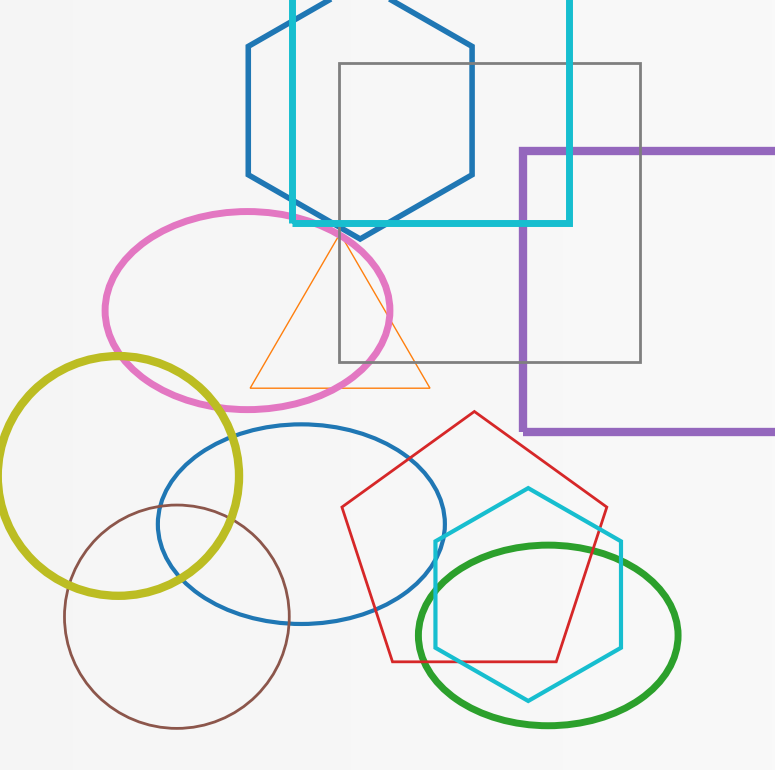[{"shape": "hexagon", "thickness": 2, "radius": 0.83, "center": [0.465, 0.856]}, {"shape": "oval", "thickness": 1.5, "radius": 0.93, "center": [0.389, 0.319]}, {"shape": "triangle", "thickness": 0.5, "radius": 0.67, "center": [0.439, 0.563]}, {"shape": "oval", "thickness": 2.5, "radius": 0.84, "center": [0.707, 0.175]}, {"shape": "pentagon", "thickness": 1, "radius": 0.9, "center": [0.612, 0.286]}, {"shape": "square", "thickness": 3, "radius": 0.91, "center": [0.857, 0.621]}, {"shape": "circle", "thickness": 1, "radius": 0.73, "center": [0.228, 0.199]}, {"shape": "oval", "thickness": 2.5, "radius": 0.92, "center": [0.319, 0.597]}, {"shape": "square", "thickness": 1, "radius": 0.97, "center": [0.631, 0.724]}, {"shape": "circle", "thickness": 3, "radius": 0.78, "center": [0.153, 0.382]}, {"shape": "square", "thickness": 2.5, "radius": 0.89, "center": [0.556, 0.889]}, {"shape": "hexagon", "thickness": 1.5, "radius": 0.69, "center": [0.682, 0.228]}]